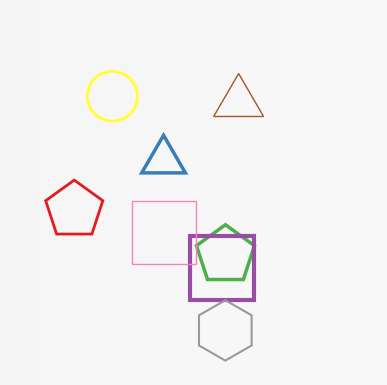[{"shape": "pentagon", "thickness": 2, "radius": 0.39, "center": [0.192, 0.455]}, {"shape": "triangle", "thickness": 2.5, "radius": 0.33, "center": [0.422, 0.584]}, {"shape": "pentagon", "thickness": 2.5, "radius": 0.39, "center": [0.582, 0.338]}, {"shape": "square", "thickness": 3, "radius": 0.41, "center": [0.573, 0.304]}, {"shape": "circle", "thickness": 2, "radius": 0.32, "center": [0.29, 0.75]}, {"shape": "triangle", "thickness": 1, "radius": 0.37, "center": [0.616, 0.735]}, {"shape": "square", "thickness": 1, "radius": 0.41, "center": [0.422, 0.397]}, {"shape": "hexagon", "thickness": 1.5, "radius": 0.39, "center": [0.581, 0.142]}]